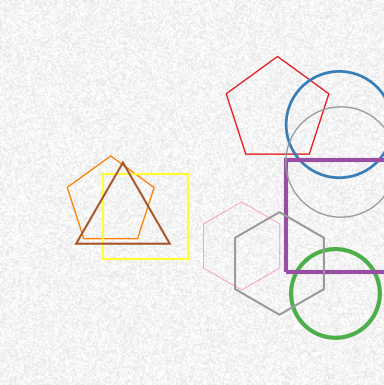[{"shape": "pentagon", "thickness": 1, "radius": 0.7, "center": [0.721, 0.713]}, {"shape": "circle", "thickness": 2, "radius": 0.69, "center": [0.881, 0.676]}, {"shape": "circle", "thickness": 3, "radius": 0.58, "center": [0.871, 0.238]}, {"shape": "square", "thickness": 3, "radius": 0.73, "center": [0.888, 0.439]}, {"shape": "pentagon", "thickness": 1, "radius": 0.59, "center": [0.287, 0.476]}, {"shape": "square", "thickness": 1.5, "radius": 0.55, "center": [0.379, 0.438]}, {"shape": "triangle", "thickness": 1.5, "radius": 0.7, "center": [0.319, 0.437]}, {"shape": "hexagon", "thickness": 0.5, "radius": 0.57, "center": [0.628, 0.361]}, {"shape": "hexagon", "thickness": 1.5, "radius": 0.67, "center": [0.726, 0.316]}, {"shape": "circle", "thickness": 1, "radius": 0.72, "center": [0.886, 0.579]}]